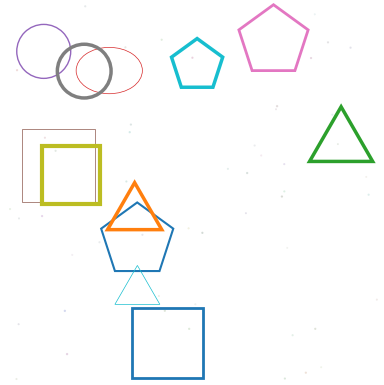[{"shape": "pentagon", "thickness": 1.5, "radius": 0.49, "center": [0.356, 0.376]}, {"shape": "square", "thickness": 2, "radius": 0.46, "center": [0.435, 0.11]}, {"shape": "triangle", "thickness": 2.5, "radius": 0.41, "center": [0.35, 0.444]}, {"shape": "triangle", "thickness": 2.5, "radius": 0.47, "center": [0.886, 0.628]}, {"shape": "oval", "thickness": 0.5, "radius": 0.43, "center": [0.284, 0.817]}, {"shape": "circle", "thickness": 1, "radius": 0.35, "center": [0.114, 0.867]}, {"shape": "square", "thickness": 0.5, "radius": 0.48, "center": [0.152, 0.57]}, {"shape": "pentagon", "thickness": 2, "radius": 0.47, "center": [0.71, 0.893]}, {"shape": "circle", "thickness": 2.5, "radius": 0.35, "center": [0.219, 0.815]}, {"shape": "square", "thickness": 3, "radius": 0.38, "center": [0.184, 0.546]}, {"shape": "triangle", "thickness": 0.5, "radius": 0.34, "center": [0.357, 0.243]}, {"shape": "pentagon", "thickness": 2.5, "radius": 0.35, "center": [0.512, 0.83]}]